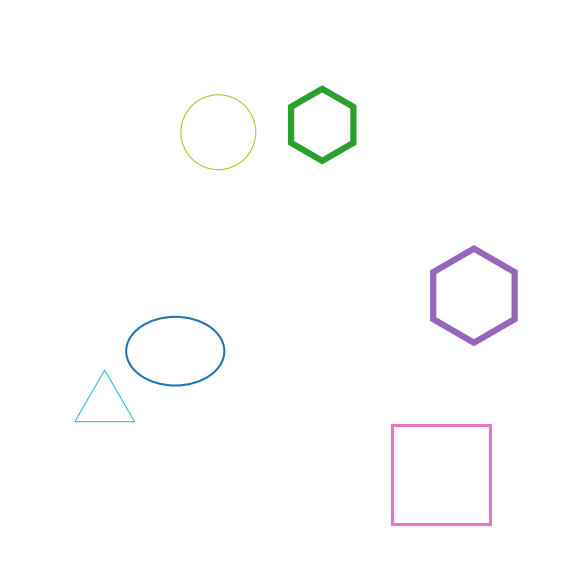[{"shape": "oval", "thickness": 1, "radius": 0.42, "center": [0.304, 0.391]}, {"shape": "hexagon", "thickness": 3, "radius": 0.31, "center": [0.558, 0.783]}, {"shape": "hexagon", "thickness": 3, "radius": 0.41, "center": [0.821, 0.487]}, {"shape": "square", "thickness": 1.5, "radius": 0.43, "center": [0.764, 0.177]}, {"shape": "circle", "thickness": 0.5, "radius": 0.32, "center": [0.378, 0.77]}, {"shape": "triangle", "thickness": 0.5, "radius": 0.3, "center": [0.181, 0.299]}]